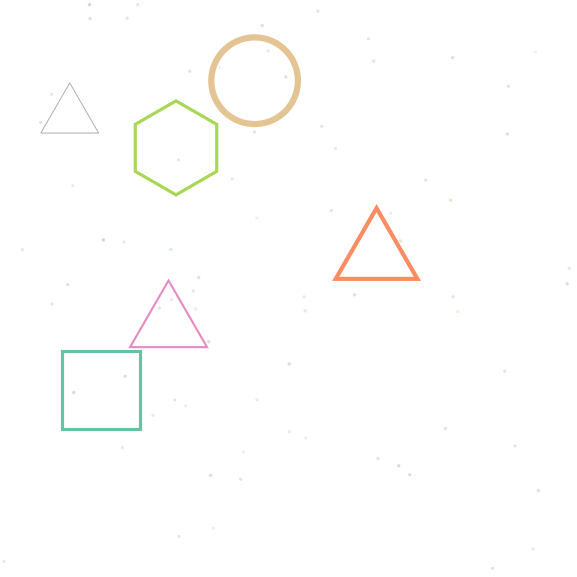[{"shape": "square", "thickness": 1.5, "radius": 0.34, "center": [0.174, 0.324]}, {"shape": "triangle", "thickness": 2, "radius": 0.41, "center": [0.652, 0.557]}, {"shape": "triangle", "thickness": 1, "radius": 0.38, "center": [0.292, 0.436]}, {"shape": "hexagon", "thickness": 1.5, "radius": 0.41, "center": [0.305, 0.743]}, {"shape": "circle", "thickness": 3, "radius": 0.37, "center": [0.441, 0.859]}, {"shape": "triangle", "thickness": 0.5, "radius": 0.29, "center": [0.121, 0.798]}]